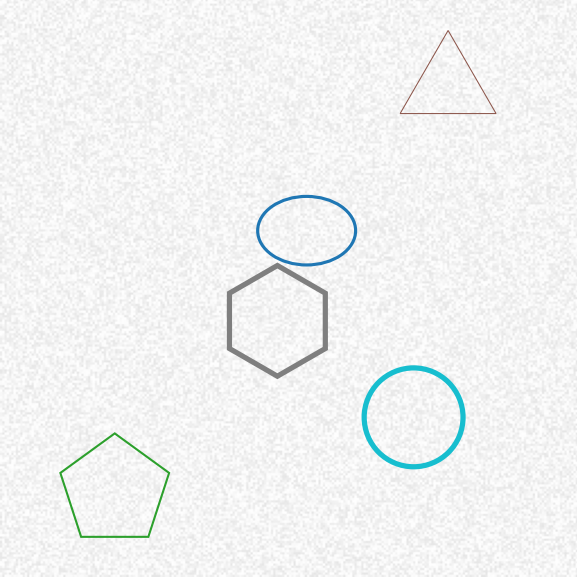[{"shape": "oval", "thickness": 1.5, "radius": 0.42, "center": [0.531, 0.6]}, {"shape": "pentagon", "thickness": 1, "radius": 0.5, "center": [0.199, 0.15]}, {"shape": "triangle", "thickness": 0.5, "radius": 0.48, "center": [0.776, 0.85]}, {"shape": "hexagon", "thickness": 2.5, "radius": 0.48, "center": [0.48, 0.444]}, {"shape": "circle", "thickness": 2.5, "radius": 0.43, "center": [0.716, 0.276]}]